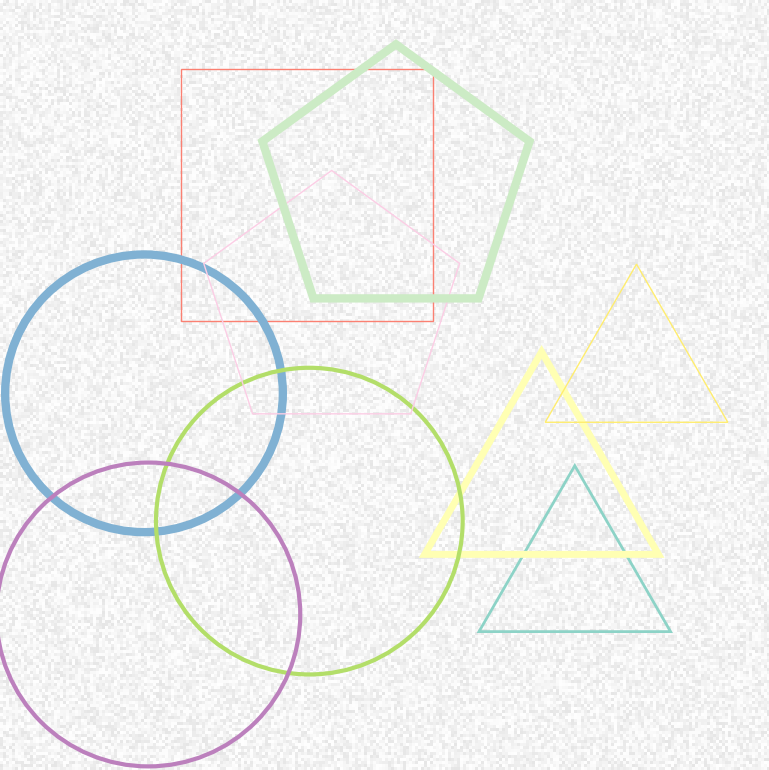[{"shape": "triangle", "thickness": 1, "radius": 0.72, "center": [0.746, 0.252]}, {"shape": "triangle", "thickness": 2.5, "radius": 0.88, "center": [0.703, 0.368]}, {"shape": "square", "thickness": 0.5, "radius": 0.82, "center": [0.399, 0.747]}, {"shape": "circle", "thickness": 3, "radius": 0.9, "center": [0.187, 0.489]}, {"shape": "circle", "thickness": 1.5, "radius": 1.0, "center": [0.402, 0.323]}, {"shape": "pentagon", "thickness": 0.5, "radius": 0.87, "center": [0.431, 0.604]}, {"shape": "circle", "thickness": 1.5, "radius": 0.99, "center": [0.193, 0.202]}, {"shape": "pentagon", "thickness": 3, "radius": 0.91, "center": [0.514, 0.76]}, {"shape": "triangle", "thickness": 0.5, "radius": 0.68, "center": [0.827, 0.52]}]